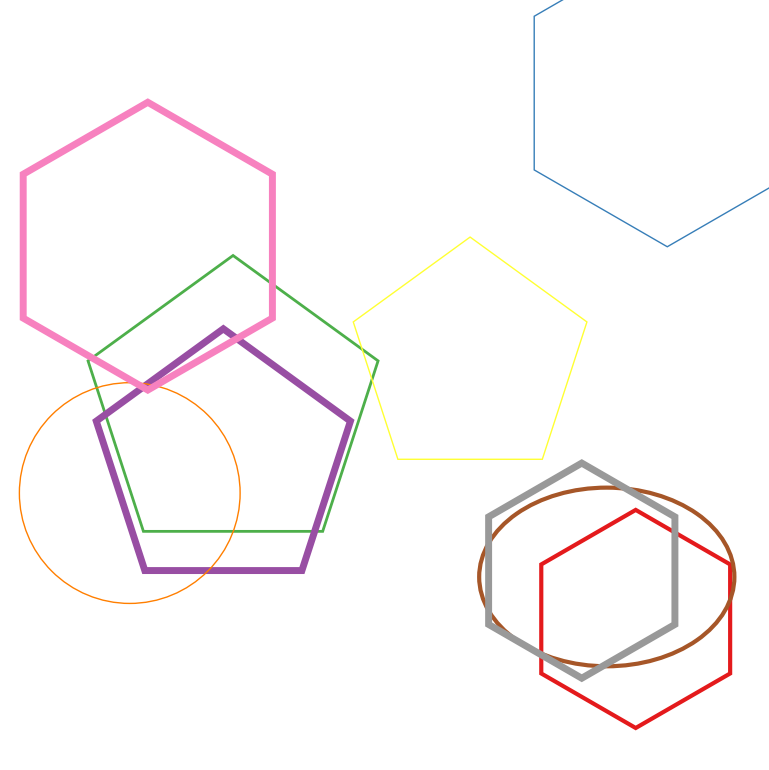[{"shape": "hexagon", "thickness": 1.5, "radius": 0.71, "center": [0.826, 0.196]}, {"shape": "hexagon", "thickness": 0.5, "radius": 1.0, "center": [0.867, 0.879]}, {"shape": "pentagon", "thickness": 1, "radius": 0.99, "center": [0.303, 0.47]}, {"shape": "pentagon", "thickness": 2.5, "radius": 0.87, "center": [0.29, 0.399]}, {"shape": "circle", "thickness": 0.5, "radius": 0.72, "center": [0.169, 0.36]}, {"shape": "pentagon", "thickness": 0.5, "radius": 0.8, "center": [0.611, 0.533]}, {"shape": "oval", "thickness": 1.5, "radius": 0.83, "center": [0.788, 0.251]}, {"shape": "hexagon", "thickness": 2.5, "radius": 0.93, "center": [0.192, 0.68]}, {"shape": "hexagon", "thickness": 2.5, "radius": 0.7, "center": [0.756, 0.259]}]